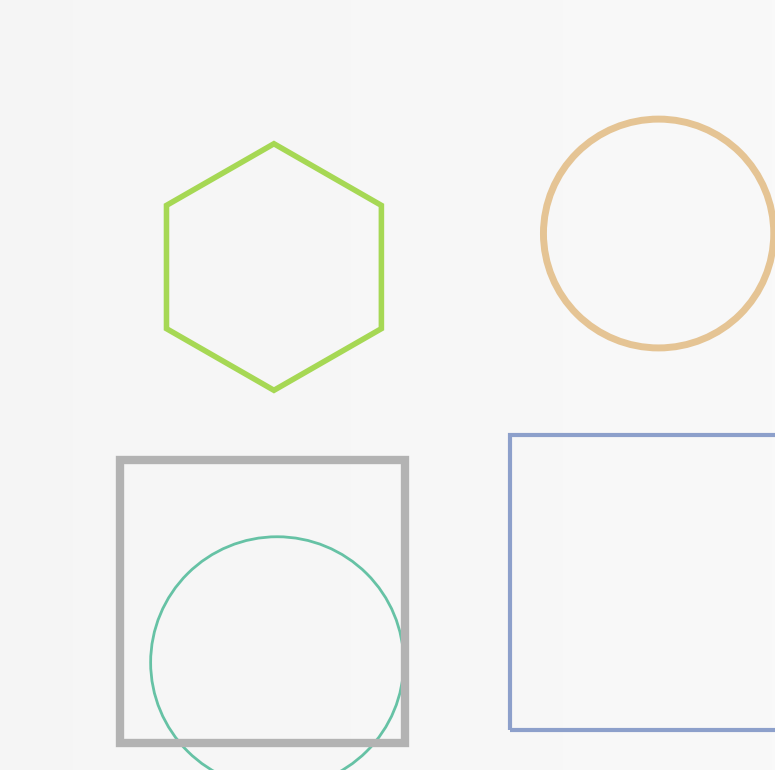[{"shape": "circle", "thickness": 1, "radius": 0.82, "center": [0.358, 0.14]}, {"shape": "square", "thickness": 1.5, "radius": 0.96, "center": [0.849, 0.244]}, {"shape": "hexagon", "thickness": 2, "radius": 0.8, "center": [0.353, 0.653]}, {"shape": "circle", "thickness": 2.5, "radius": 0.74, "center": [0.85, 0.697]}, {"shape": "square", "thickness": 3, "radius": 0.92, "center": [0.339, 0.219]}]